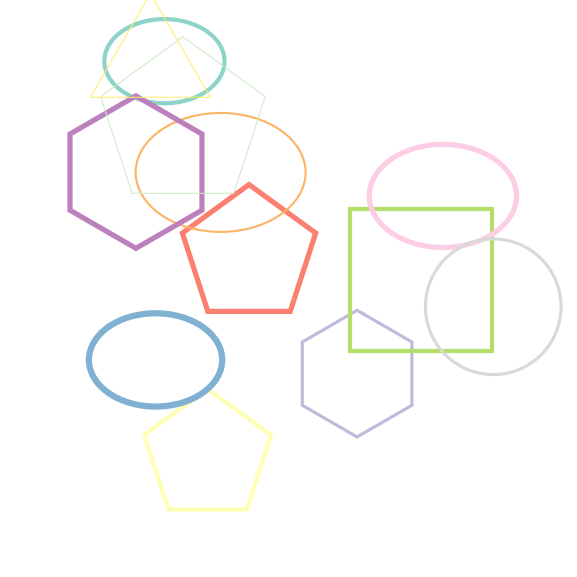[{"shape": "oval", "thickness": 2, "radius": 0.52, "center": [0.285, 0.893]}, {"shape": "pentagon", "thickness": 2, "radius": 0.58, "center": [0.36, 0.21]}, {"shape": "hexagon", "thickness": 1.5, "radius": 0.55, "center": [0.618, 0.352]}, {"shape": "pentagon", "thickness": 2.5, "radius": 0.61, "center": [0.431, 0.558]}, {"shape": "oval", "thickness": 3, "radius": 0.58, "center": [0.269, 0.376]}, {"shape": "oval", "thickness": 1, "radius": 0.74, "center": [0.382, 0.701]}, {"shape": "square", "thickness": 2, "radius": 0.61, "center": [0.729, 0.514]}, {"shape": "oval", "thickness": 2.5, "radius": 0.64, "center": [0.767, 0.66]}, {"shape": "circle", "thickness": 1.5, "radius": 0.59, "center": [0.854, 0.468]}, {"shape": "hexagon", "thickness": 2.5, "radius": 0.66, "center": [0.235, 0.701]}, {"shape": "pentagon", "thickness": 0.5, "radius": 0.75, "center": [0.317, 0.786]}, {"shape": "triangle", "thickness": 0.5, "radius": 0.6, "center": [0.26, 0.891]}]